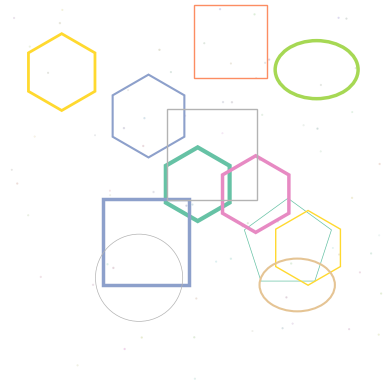[{"shape": "pentagon", "thickness": 0.5, "radius": 0.59, "center": [0.748, 0.366]}, {"shape": "hexagon", "thickness": 3, "radius": 0.48, "center": [0.514, 0.522]}, {"shape": "square", "thickness": 1, "radius": 0.47, "center": [0.598, 0.892]}, {"shape": "square", "thickness": 2.5, "radius": 0.56, "center": [0.378, 0.372]}, {"shape": "hexagon", "thickness": 1.5, "radius": 0.54, "center": [0.386, 0.699]}, {"shape": "hexagon", "thickness": 2.5, "radius": 0.5, "center": [0.664, 0.496]}, {"shape": "oval", "thickness": 2.5, "radius": 0.54, "center": [0.822, 0.819]}, {"shape": "hexagon", "thickness": 2, "radius": 0.5, "center": [0.16, 0.813]}, {"shape": "hexagon", "thickness": 1, "radius": 0.49, "center": [0.8, 0.356]}, {"shape": "oval", "thickness": 1.5, "radius": 0.49, "center": [0.772, 0.26]}, {"shape": "square", "thickness": 1, "radius": 0.59, "center": [0.551, 0.599]}, {"shape": "circle", "thickness": 0.5, "radius": 0.57, "center": [0.361, 0.279]}]